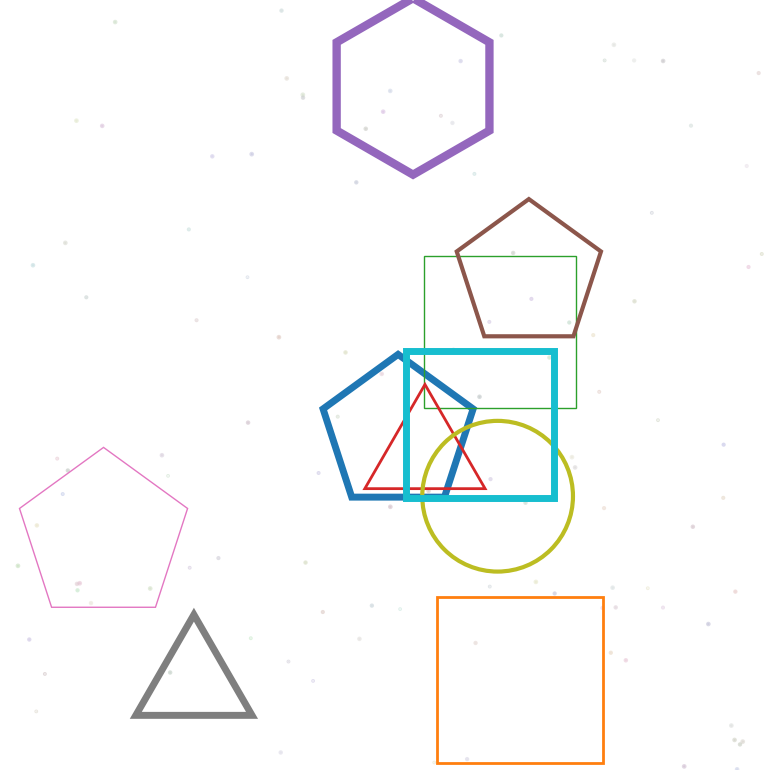[{"shape": "pentagon", "thickness": 2.5, "radius": 0.51, "center": [0.517, 0.437]}, {"shape": "square", "thickness": 1, "radius": 0.54, "center": [0.675, 0.117]}, {"shape": "square", "thickness": 0.5, "radius": 0.49, "center": [0.65, 0.569]}, {"shape": "triangle", "thickness": 1, "radius": 0.45, "center": [0.552, 0.41]}, {"shape": "hexagon", "thickness": 3, "radius": 0.57, "center": [0.536, 0.888]}, {"shape": "pentagon", "thickness": 1.5, "radius": 0.49, "center": [0.687, 0.643]}, {"shape": "pentagon", "thickness": 0.5, "radius": 0.57, "center": [0.134, 0.304]}, {"shape": "triangle", "thickness": 2.5, "radius": 0.44, "center": [0.252, 0.115]}, {"shape": "circle", "thickness": 1.5, "radius": 0.49, "center": [0.646, 0.356]}, {"shape": "square", "thickness": 2.5, "radius": 0.48, "center": [0.623, 0.448]}]